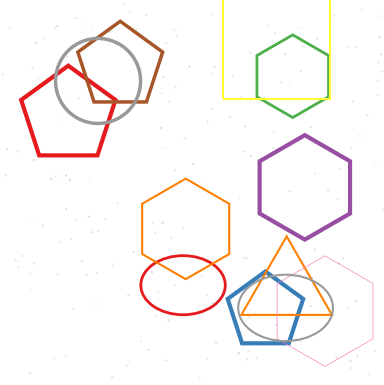[{"shape": "pentagon", "thickness": 3, "radius": 0.64, "center": [0.177, 0.701]}, {"shape": "oval", "thickness": 2, "radius": 0.55, "center": [0.475, 0.259]}, {"shape": "pentagon", "thickness": 3, "radius": 0.52, "center": [0.689, 0.192]}, {"shape": "hexagon", "thickness": 2, "radius": 0.54, "center": [0.76, 0.802]}, {"shape": "hexagon", "thickness": 3, "radius": 0.68, "center": [0.792, 0.513]}, {"shape": "triangle", "thickness": 1.5, "radius": 0.68, "center": [0.745, 0.25]}, {"shape": "hexagon", "thickness": 1.5, "radius": 0.65, "center": [0.482, 0.405]}, {"shape": "square", "thickness": 1.5, "radius": 0.69, "center": [0.718, 0.881]}, {"shape": "pentagon", "thickness": 2.5, "radius": 0.58, "center": [0.312, 0.829]}, {"shape": "hexagon", "thickness": 0.5, "radius": 0.72, "center": [0.844, 0.192]}, {"shape": "circle", "thickness": 2.5, "radius": 0.55, "center": [0.255, 0.79]}, {"shape": "oval", "thickness": 1.5, "radius": 0.62, "center": [0.742, 0.2]}]